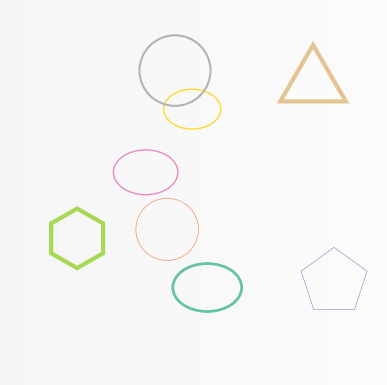[{"shape": "oval", "thickness": 2, "radius": 0.44, "center": [0.535, 0.253]}, {"shape": "circle", "thickness": 0.5, "radius": 0.4, "center": [0.431, 0.404]}, {"shape": "pentagon", "thickness": 0.5, "radius": 0.45, "center": [0.862, 0.268]}, {"shape": "oval", "thickness": 1, "radius": 0.42, "center": [0.376, 0.553]}, {"shape": "hexagon", "thickness": 3, "radius": 0.39, "center": [0.199, 0.381]}, {"shape": "oval", "thickness": 1, "radius": 0.37, "center": [0.496, 0.717]}, {"shape": "triangle", "thickness": 3, "radius": 0.49, "center": [0.808, 0.785]}, {"shape": "circle", "thickness": 1.5, "radius": 0.46, "center": [0.452, 0.817]}]